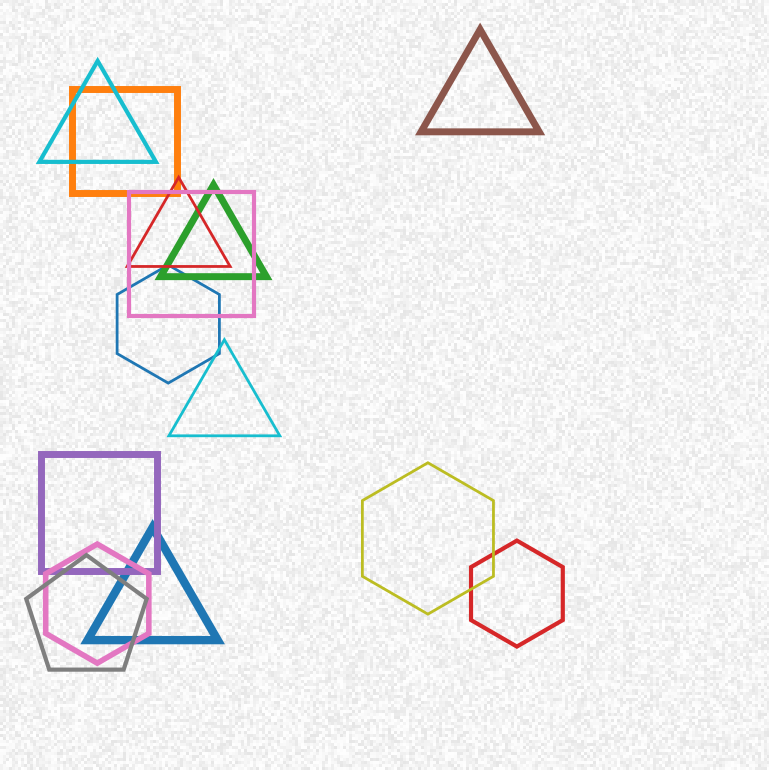[{"shape": "triangle", "thickness": 3, "radius": 0.49, "center": [0.198, 0.217]}, {"shape": "hexagon", "thickness": 1, "radius": 0.38, "center": [0.219, 0.579]}, {"shape": "square", "thickness": 2.5, "radius": 0.34, "center": [0.162, 0.817]}, {"shape": "triangle", "thickness": 2.5, "radius": 0.4, "center": [0.277, 0.68]}, {"shape": "hexagon", "thickness": 1.5, "radius": 0.34, "center": [0.671, 0.229]}, {"shape": "triangle", "thickness": 1, "radius": 0.39, "center": [0.232, 0.693]}, {"shape": "square", "thickness": 2.5, "radius": 0.38, "center": [0.128, 0.335]}, {"shape": "triangle", "thickness": 2.5, "radius": 0.44, "center": [0.624, 0.873]}, {"shape": "hexagon", "thickness": 2, "radius": 0.39, "center": [0.126, 0.216]}, {"shape": "square", "thickness": 1.5, "radius": 0.4, "center": [0.249, 0.67]}, {"shape": "pentagon", "thickness": 1.5, "radius": 0.41, "center": [0.112, 0.197]}, {"shape": "hexagon", "thickness": 1, "radius": 0.49, "center": [0.556, 0.301]}, {"shape": "triangle", "thickness": 1.5, "radius": 0.44, "center": [0.127, 0.833]}, {"shape": "triangle", "thickness": 1, "radius": 0.42, "center": [0.291, 0.476]}]